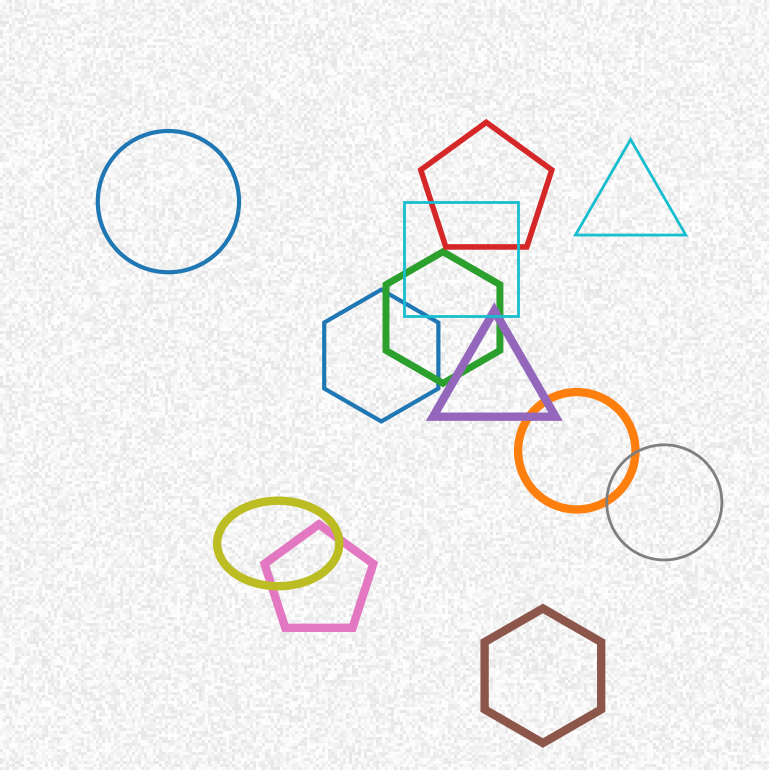[{"shape": "circle", "thickness": 1.5, "radius": 0.46, "center": [0.219, 0.738]}, {"shape": "hexagon", "thickness": 1.5, "radius": 0.43, "center": [0.495, 0.538]}, {"shape": "circle", "thickness": 3, "radius": 0.38, "center": [0.749, 0.415]}, {"shape": "hexagon", "thickness": 2.5, "radius": 0.43, "center": [0.575, 0.588]}, {"shape": "pentagon", "thickness": 2, "radius": 0.45, "center": [0.632, 0.752]}, {"shape": "triangle", "thickness": 3, "radius": 0.46, "center": [0.642, 0.505]}, {"shape": "hexagon", "thickness": 3, "radius": 0.44, "center": [0.705, 0.122]}, {"shape": "pentagon", "thickness": 3, "radius": 0.37, "center": [0.414, 0.245]}, {"shape": "circle", "thickness": 1, "radius": 0.37, "center": [0.863, 0.348]}, {"shape": "oval", "thickness": 3, "radius": 0.4, "center": [0.361, 0.294]}, {"shape": "square", "thickness": 1, "radius": 0.37, "center": [0.598, 0.664]}, {"shape": "triangle", "thickness": 1, "radius": 0.41, "center": [0.819, 0.736]}]